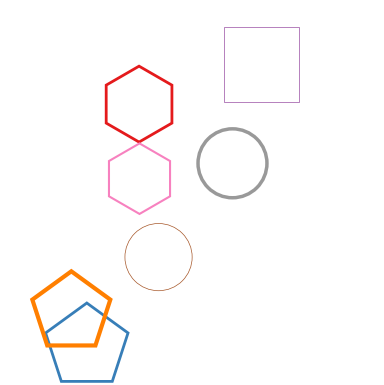[{"shape": "hexagon", "thickness": 2, "radius": 0.49, "center": [0.361, 0.73]}, {"shape": "pentagon", "thickness": 2, "radius": 0.56, "center": [0.226, 0.1]}, {"shape": "square", "thickness": 0.5, "radius": 0.49, "center": [0.679, 0.832]}, {"shape": "pentagon", "thickness": 3, "radius": 0.53, "center": [0.185, 0.189]}, {"shape": "circle", "thickness": 0.5, "radius": 0.44, "center": [0.412, 0.332]}, {"shape": "hexagon", "thickness": 1.5, "radius": 0.46, "center": [0.362, 0.536]}, {"shape": "circle", "thickness": 2.5, "radius": 0.45, "center": [0.604, 0.576]}]